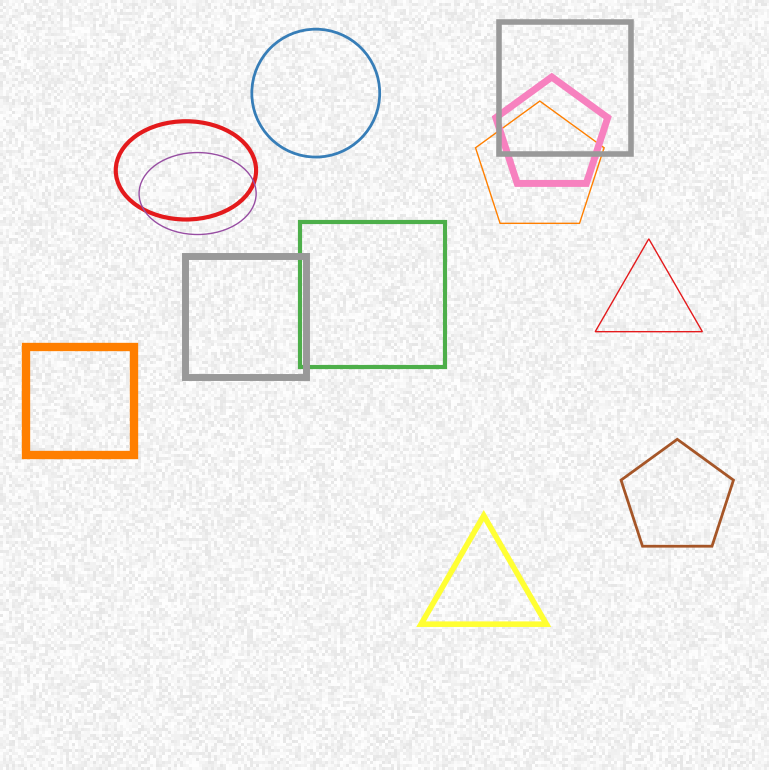[{"shape": "oval", "thickness": 1.5, "radius": 0.46, "center": [0.241, 0.779]}, {"shape": "triangle", "thickness": 0.5, "radius": 0.4, "center": [0.843, 0.609]}, {"shape": "circle", "thickness": 1, "radius": 0.42, "center": [0.41, 0.879]}, {"shape": "square", "thickness": 1.5, "radius": 0.47, "center": [0.484, 0.617]}, {"shape": "oval", "thickness": 0.5, "radius": 0.38, "center": [0.257, 0.749]}, {"shape": "square", "thickness": 3, "radius": 0.35, "center": [0.104, 0.479]}, {"shape": "pentagon", "thickness": 0.5, "radius": 0.44, "center": [0.701, 0.781]}, {"shape": "triangle", "thickness": 2, "radius": 0.47, "center": [0.628, 0.236]}, {"shape": "pentagon", "thickness": 1, "radius": 0.38, "center": [0.88, 0.353]}, {"shape": "pentagon", "thickness": 2.5, "radius": 0.38, "center": [0.717, 0.824]}, {"shape": "square", "thickness": 2, "radius": 0.43, "center": [0.734, 0.886]}, {"shape": "square", "thickness": 2.5, "radius": 0.39, "center": [0.319, 0.589]}]